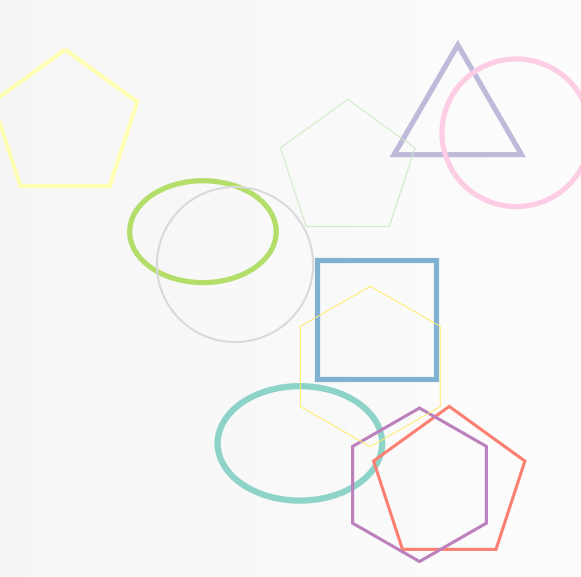[{"shape": "oval", "thickness": 3, "radius": 0.71, "center": [0.516, 0.231]}, {"shape": "pentagon", "thickness": 2, "radius": 0.65, "center": [0.112, 0.783]}, {"shape": "triangle", "thickness": 2.5, "radius": 0.63, "center": [0.788, 0.795]}, {"shape": "pentagon", "thickness": 1.5, "radius": 0.68, "center": [0.773, 0.159]}, {"shape": "square", "thickness": 2.5, "radius": 0.51, "center": [0.648, 0.446]}, {"shape": "oval", "thickness": 2.5, "radius": 0.63, "center": [0.349, 0.598]}, {"shape": "circle", "thickness": 2.5, "radius": 0.64, "center": [0.888, 0.769]}, {"shape": "circle", "thickness": 1, "radius": 0.67, "center": [0.404, 0.541]}, {"shape": "hexagon", "thickness": 1.5, "radius": 0.66, "center": [0.722, 0.16]}, {"shape": "pentagon", "thickness": 0.5, "radius": 0.61, "center": [0.598, 0.705]}, {"shape": "hexagon", "thickness": 0.5, "radius": 0.69, "center": [0.637, 0.365]}]